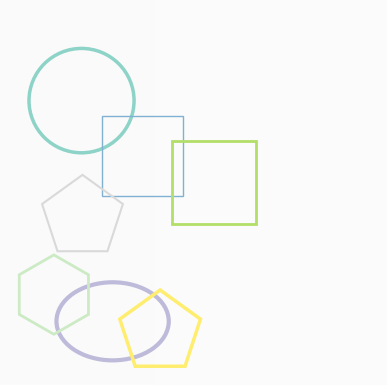[{"shape": "circle", "thickness": 2.5, "radius": 0.68, "center": [0.21, 0.739]}, {"shape": "oval", "thickness": 3, "radius": 0.72, "center": [0.291, 0.165]}, {"shape": "square", "thickness": 1, "radius": 0.52, "center": [0.368, 0.594]}, {"shape": "square", "thickness": 2, "radius": 0.54, "center": [0.552, 0.526]}, {"shape": "pentagon", "thickness": 1.5, "radius": 0.55, "center": [0.213, 0.436]}, {"shape": "hexagon", "thickness": 2, "radius": 0.52, "center": [0.139, 0.235]}, {"shape": "pentagon", "thickness": 2.5, "radius": 0.55, "center": [0.413, 0.137]}]